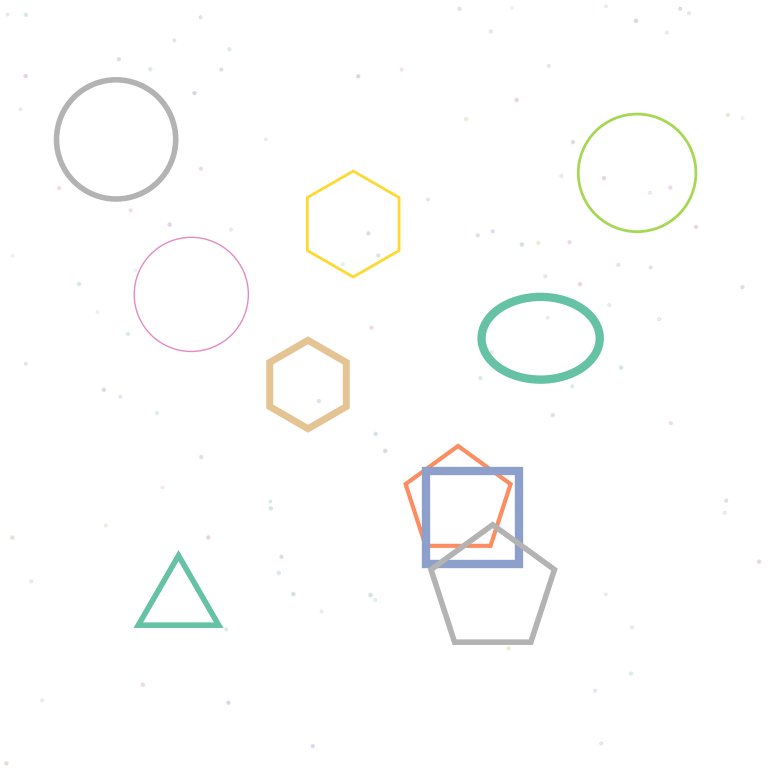[{"shape": "triangle", "thickness": 2, "radius": 0.3, "center": [0.232, 0.218]}, {"shape": "oval", "thickness": 3, "radius": 0.38, "center": [0.702, 0.561]}, {"shape": "pentagon", "thickness": 1.5, "radius": 0.36, "center": [0.595, 0.349]}, {"shape": "square", "thickness": 3, "radius": 0.3, "center": [0.614, 0.328]}, {"shape": "circle", "thickness": 0.5, "radius": 0.37, "center": [0.248, 0.618]}, {"shape": "circle", "thickness": 1, "radius": 0.38, "center": [0.827, 0.775]}, {"shape": "hexagon", "thickness": 1, "radius": 0.34, "center": [0.459, 0.709]}, {"shape": "hexagon", "thickness": 2.5, "radius": 0.29, "center": [0.4, 0.501]}, {"shape": "circle", "thickness": 2, "radius": 0.39, "center": [0.151, 0.819]}, {"shape": "pentagon", "thickness": 2, "radius": 0.42, "center": [0.64, 0.234]}]